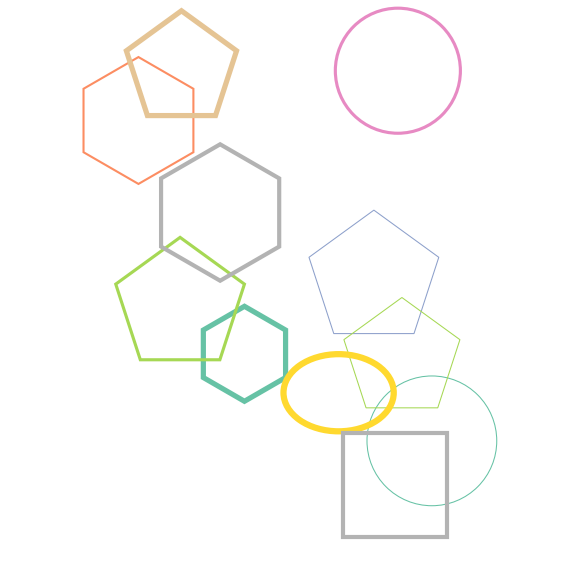[{"shape": "hexagon", "thickness": 2.5, "radius": 0.41, "center": [0.423, 0.387]}, {"shape": "circle", "thickness": 0.5, "radius": 0.56, "center": [0.748, 0.236]}, {"shape": "hexagon", "thickness": 1, "radius": 0.55, "center": [0.24, 0.79]}, {"shape": "pentagon", "thickness": 0.5, "radius": 0.59, "center": [0.647, 0.517]}, {"shape": "circle", "thickness": 1.5, "radius": 0.54, "center": [0.689, 0.877]}, {"shape": "pentagon", "thickness": 1.5, "radius": 0.59, "center": [0.312, 0.471]}, {"shape": "pentagon", "thickness": 0.5, "radius": 0.53, "center": [0.696, 0.378]}, {"shape": "oval", "thickness": 3, "radius": 0.48, "center": [0.586, 0.319]}, {"shape": "pentagon", "thickness": 2.5, "radius": 0.5, "center": [0.314, 0.88]}, {"shape": "square", "thickness": 2, "radius": 0.45, "center": [0.685, 0.16]}, {"shape": "hexagon", "thickness": 2, "radius": 0.59, "center": [0.381, 0.631]}]